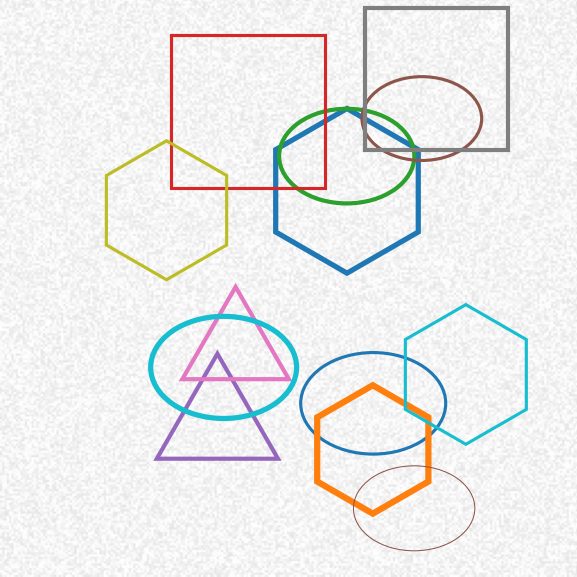[{"shape": "hexagon", "thickness": 2.5, "radius": 0.71, "center": [0.601, 0.669]}, {"shape": "oval", "thickness": 1.5, "radius": 0.63, "center": [0.646, 0.301]}, {"shape": "hexagon", "thickness": 3, "radius": 0.56, "center": [0.646, 0.221]}, {"shape": "oval", "thickness": 2, "radius": 0.59, "center": [0.6, 0.729]}, {"shape": "square", "thickness": 1.5, "radius": 0.66, "center": [0.43, 0.806]}, {"shape": "triangle", "thickness": 2, "radius": 0.61, "center": [0.376, 0.265]}, {"shape": "oval", "thickness": 1.5, "radius": 0.52, "center": [0.73, 0.794]}, {"shape": "oval", "thickness": 0.5, "radius": 0.53, "center": [0.717, 0.119]}, {"shape": "triangle", "thickness": 2, "radius": 0.53, "center": [0.408, 0.396]}, {"shape": "square", "thickness": 2, "radius": 0.62, "center": [0.755, 0.862]}, {"shape": "hexagon", "thickness": 1.5, "radius": 0.6, "center": [0.288, 0.635]}, {"shape": "hexagon", "thickness": 1.5, "radius": 0.6, "center": [0.807, 0.351]}, {"shape": "oval", "thickness": 2.5, "radius": 0.63, "center": [0.387, 0.363]}]